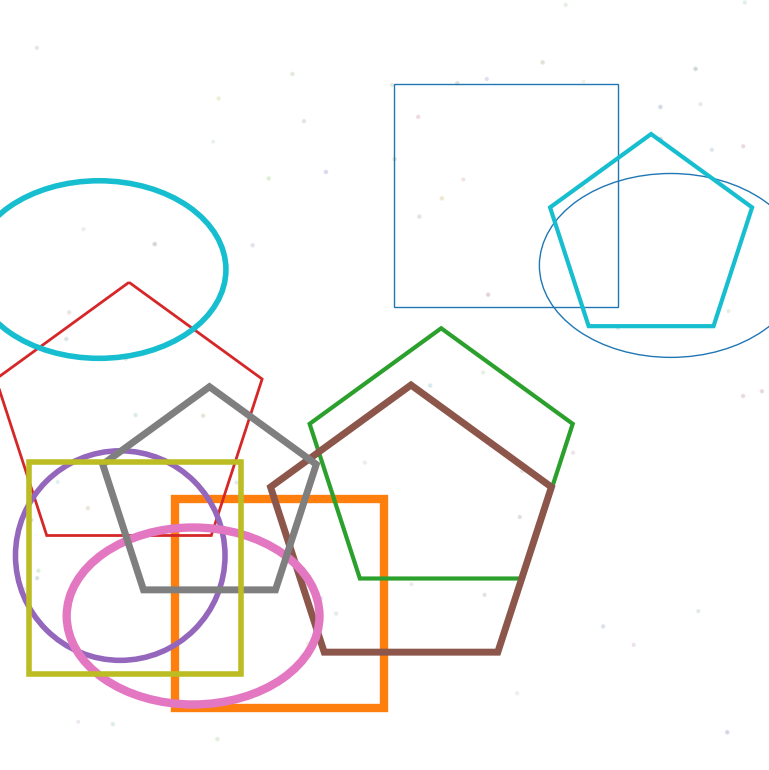[{"shape": "square", "thickness": 0.5, "radius": 0.73, "center": [0.657, 0.746]}, {"shape": "oval", "thickness": 0.5, "radius": 0.85, "center": [0.871, 0.655]}, {"shape": "square", "thickness": 3, "radius": 0.68, "center": [0.363, 0.216]}, {"shape": "pentagon", "thickness": 1.5, "radius": 0.9, "center": [0.573, 0.394]}, {"shape": "pentagon", "thickness": 1, "radius": 0.91, "center": [0.168, 0.452]}, {"shape": "circle", "thickness": 2, "radius": 0.68, "center": [0.156, 0.278]}, {"shape": "pentagon", "thickness": 2.5, "radius": 0.96, "center": [0.534, 0.308]}, {"shape": "oval", "thickness": 3, "radius": 0.82, "center": [0.251, 0.2]}, {"shape": "pentagon", "thickness": 2.5, "radius": 0.73, "center": [0.272, 0.352]}, {"shape": "square", "thickness": 2, "radius": 0.69, "center": [0.176, 0.262]}, {"shape": "pentagon", "thickness": 1.5, "radius": 0.69, "center": [0.846, 0.688]}, {"shape": "oval", "thickness": 2, "radius": 0.82, "center": [0.129, 0.65]}]